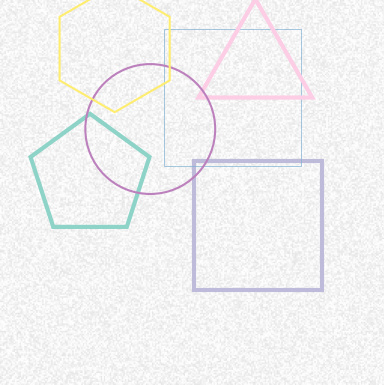[{"shape": "pentagon", "thickness": 3, "radius": 0.81, "center": [0.234, 0.542]}, {"shape": "square", "thickness": 3, "radius": 0.84, "center": [0.67, 0.415]}, {"shape": "square", "thickness": 0.5, "radius": 0.89, "center": [0.603, 0.747]}, {"shape": "triangle", "thickness": 3, "radius": 0.85, "center": [0.663, 0.832]}, {"shape": "circle", "thickness": 1.5, "radius": 0.84, "center": [0.39, 0.665]}, {"shape": "hexagon", "thickness": 1.5, "radius": 0.83, "center": [0.298, 0.874]}]